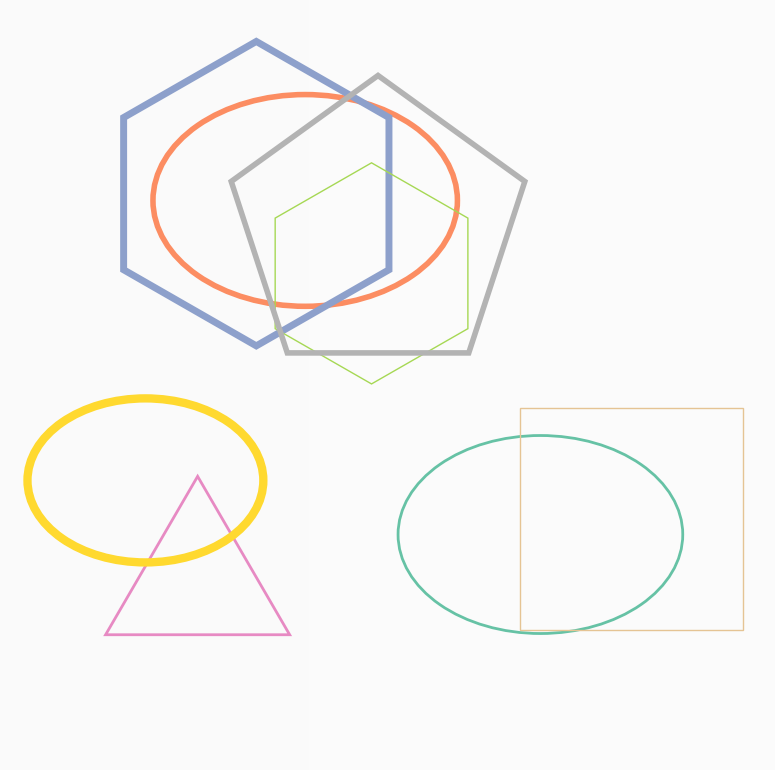[{"shape": "oval", "thickness": 1, "radius": 0.92, "center": [0.697, 0.306]}, {"shape": "oval", "thickness": 2, "radius": 0.98, "center": [0.394, 0.74]}, {"shape": "hexagon", "thickness": 2.5, "radius": 0.99, "center": [0.331, 0.749]}, {"shape": "triangle", "thickness": 1, "radius": 0.69, "center": [0.255, 0.244]}, {"shape": "hexagon", "thickness": 0.5, "radius": 0.72, "center": [0.479, 0.645]}, {"shape": "oval", "thickness": 3, "radius": 0.76, "center": [0.188, 0.376]}, {"shape": "square", "thickness": 0.5, "radius": 0.72, "center": [0.815, 0.326]}, {"shape": "pentagon", "thickness": 2, "radius": 1.0, "center": [0.488, 0.703]}]